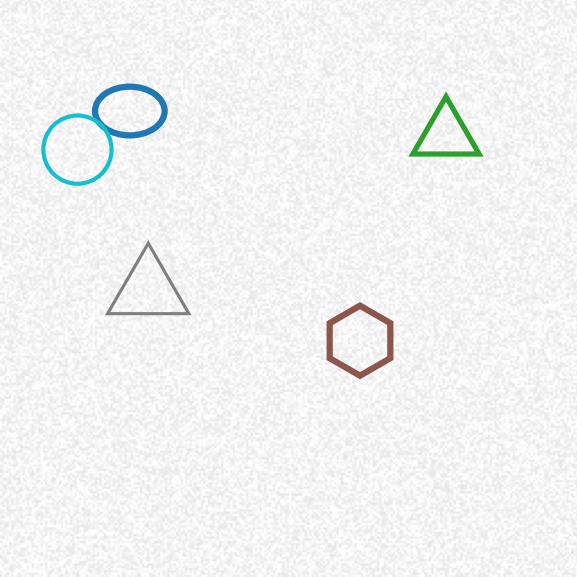[{"shape": "oval", "thickness": 3, "radius": 0.3, "center": [0.225, 0.807]}, {"shape": "triangle", "thickness": 2.5, "radius": 0.33, "center": [0.772, 0.766]}, {"shape": "hexagon", "thickness": 3, "radius": 0.3, "center": [0.623, 0.409]}, {"shape": "triangle", "thickness": 1.5, "radius": 0.41, "center": [0.257, 0.497]}, {"shape": "circle", "thickness": 2, "radius": 0.3, "center": [0.134, 0.74]}]